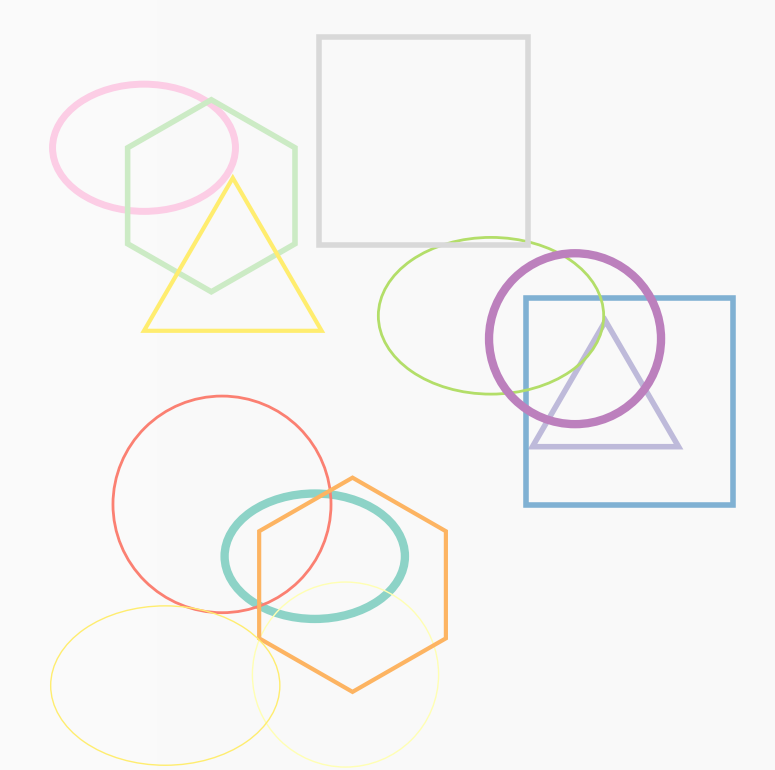[{"shape": "oval", "thickness": 3, "radius": 0.58, "center": [0.406, 0.278]}, {"shape": "circle", "thickness": 0.5, "radius": 0.6, "center": [0.446, 0.124]}, {"shape": "triangle", "thickness": 2, "radius": 0.54, "center": [0.781, 0.474]}, {"shape": "circle", "thickness": 1, "radius": 0.7, "center": [0.286, 0.345]}, {"shape": "square", "thickness": 2, "radius": 0.67, "center": [0.812, 0.479]}, {"shape": "hexagon", "thickness": 1.5, "radius": 0.7, "center": [0.455, 0.241]}, {"shape": "oval", "thickness": 1, "radius": 0.73, "center": [0.634, 0.59]}, {"shape": "oval", "thickness": 2.5, "radius": 0.59, "center": [0.186, 0.808]}, {"shape": "square", "thickness": 2, "radius": 0.67, "center": [0.547, 0.817]}, {"shape": "circle", "thickness": 3, "radius": 0.55, "center": [0.742, 0.56]}, {"shape": "hexagon", "thickness": 2, "radius": 0.62, "center": [0.273, 0.746]}, {"shape": "oval", "thickness": 0.5, "radius": 0.74, "center": [0.213, 0.11]}, {"shape": "triangle", "thickness": 1.5, "radius": 0.66, "center": [0.3, 0.637]}]